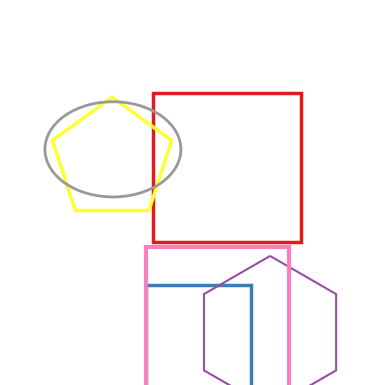[{"shape": "square", "thickness": 2.5, "radius": 0.96, "center": [0.589, 0.565]}, {"shape": "square", "thickness": 2.5, "radius": 0.69, "center": [0.516, 0.122]}, {"shape": "hexagon", "thickness": 1.5, "radius": 0.99, "center": [0.701, 0.137]}, {"shape": "pentagon", "thickness": 2.5, "radius": 0.81, "center": [0.291, 0.585]}, {"shape": "square", "thickness": 3, "radius": 0.92, "center": [0.565, 0.173]}, {"shape": "oval", "thickness": 2, "radius": 0.88, "center": [0.293, 0.612]}]